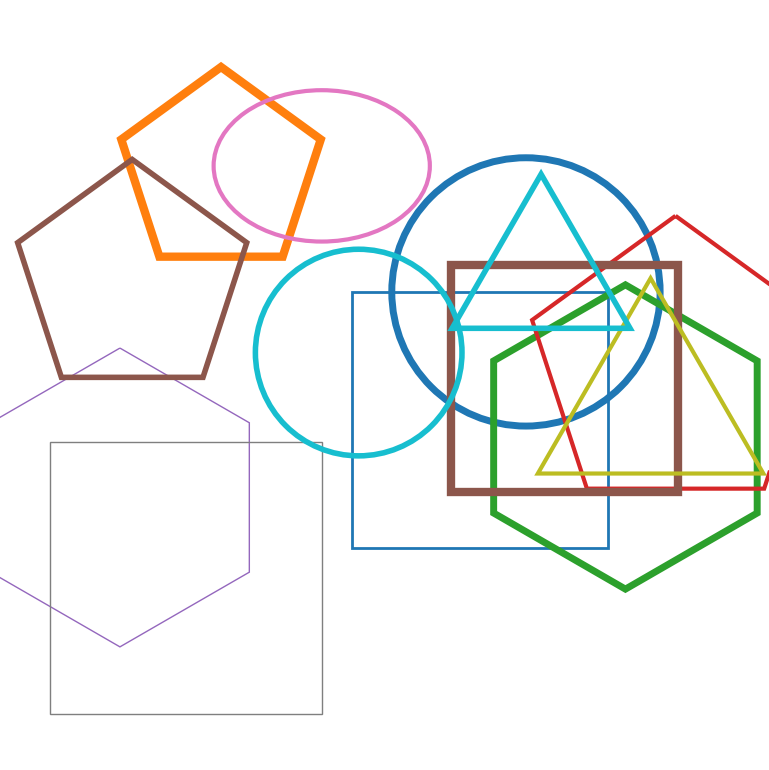[{"shape": "square", "thickness": 1, "radius": 0.83, "center": [0.623, 0.454]}, {"shape": "circle", "thickness": 2.5, "radius": 0.87, "center": [0.683, 0.621]}, {"shape": "pentagon", "thickness": 3, "radius": 0.68, "center": [0.287, 0.777]}, {"shape": "hexagon", "thickness": 2.5, "radius": 0.99, "center": [0.812, 0.433]}, {"shape": "pentagon", "thickness": 1.5, "radius": 0.98, "center": [0.877, 0.524]}, {"shape": "hexagon", "thickness": 0.5, "radius": 0.97, "center": [0.156, 0.354]}, {"shape": "square", "thickness": 3, "radius": 0.74, "center": [0.733, 0.508]}, {"shape": "pentagon", "thickness": 2, "radius": 0.78, "center": [0.172, 0.636]}, {"shape": "oval", "thickness": 1.5, "radius": 0.7, "center": [0.418, 0.785]}, {"shape": "square", "thickness": 0.5, "radius": 0.88, "center": [0.241, 0.25]}, {"shape": "triangle", "thickness": 1.5, "radius": 0.85, "center": [0.845, 0.47]}, {"shape": "circle", "thickness": 2, "radius": 0.67, "center": [0.466, 0.542]}, {"shape": "triangle", "thickness": 2, "radius": 0.67, "center": [0.703, 0.64]}]